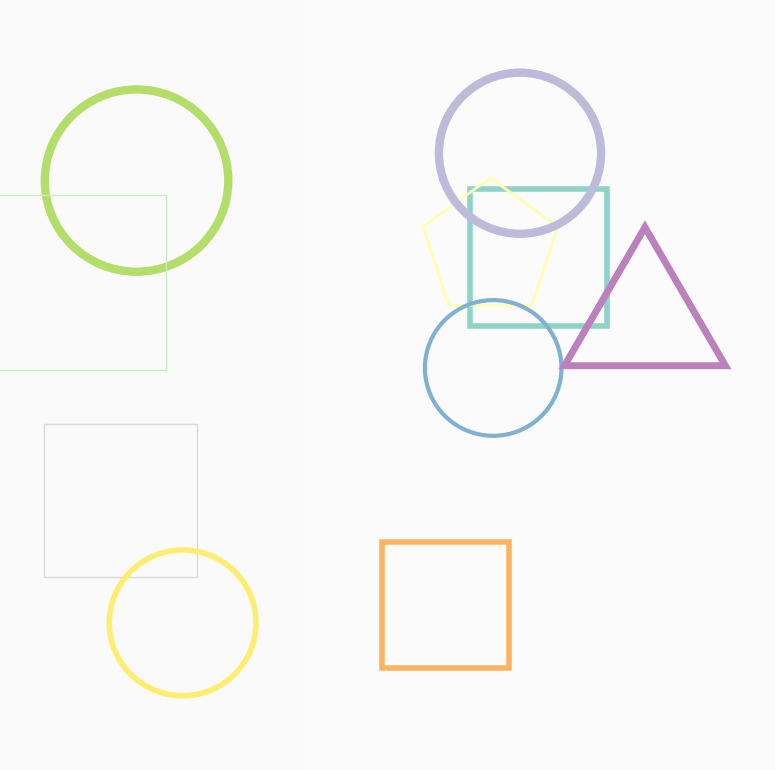[{"shape": "square", "thickness": 2, "radius": 0.44, "center": [0.695, 0.666]}, {"shape": "pentagon", "thickness": 1, "radius": 0.46, "center": [0.633, 0.677]}, {"shape": "circle", "thickness": 3, "radius": 0.52, "center": [0.671, 0.801]}, {"shape": "circle", "thickness": 1.5, "radius": 0.44, "center": [0.636, 0.522]}, {"shape": "square", "thickness": 2, "radius": 0.41, "center": [0.575, 0.214]}, {"shape": "circle", "thickness": 3, "radius": 0.59, "center": [0.176, 0.765]}, {"shape": "square", "thickness": 0.5, "radius": 0.5, "center": [0.155, 0.35]}, {"shape": "triangle", "thickness": 2.5, "radius": 0.6, "center": [0.832, 0.585]}, {"shape": "square", "thickness": 0.5, "radius": 0.57, "center": [0.101, 0.634]}, {"shape": "circle", "thickness": 2, "radius": 0.47, "center": [0.236, 0.191]}]